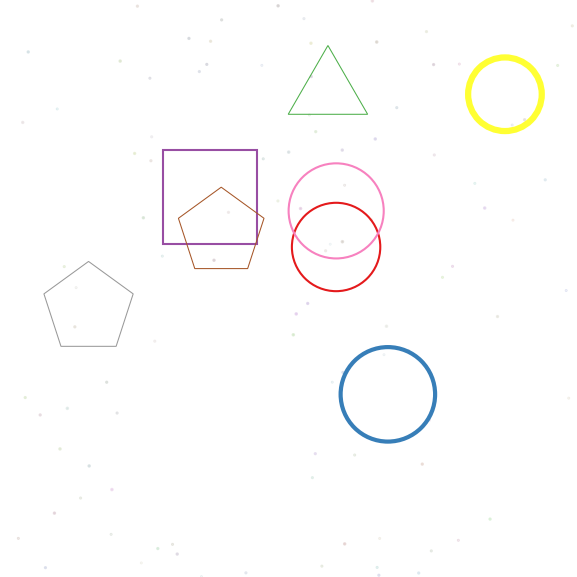[{"shape": "circle", "thickness": 1, "radius": 0.38, "center": [0.582, 0.571]}, {"shape": "circle", "thickness": 2, "radius": 0.41, "center": [0.672, 0.316]}, {"shape": "triangle", "thickness": 0.5, "radius": 0.4, "center": [0.568, 0.841]}, {"shape": "square", "thickness": 1, "radius": 0.41, "center": [0.363, 0.658]}, {"shape": "circle", "thickness": 3, "radius": 0.32, "center": [0.874, 0.836]}, {"shape": "pentagon", "thickness": 0.5, "radius": 0.39, "center": [0.383, 0.597]}, {"shape": "circle", "thickness": 1, "radius": 0.41, "center": [0.582, 0.634]}, {"shape": "pentagon", "thickness": 0.5, "radius": 0.41, "center": [0.153, 0.465]}]